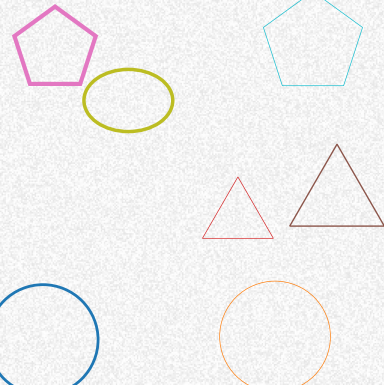[{"shape": "circle", "thickness": 2, "radius": 0.72, "center": [0.112, 0.117]}, {"shape": "circle", "thickness": 0.5, "radius": 0.72, "center": [0.714, 0.126]}, {"shape": "triangle", "thickness": 0.5, "radius": 0.53, "center": [0.618, 0.434]}, {"shape": "triangle", "thickness": 1, "radius": 0.71, "center": [0.875, 0.484]}, {"shape": "pentagon", "thickness": 3, "radius": 0.56, "center": [0.143, 0.872]}, {"shape": "oval", "thickness": 2.5, "radius": 0.58, "center": [0.333, 0.739]}, {"shape": "pentagon", "thickness": 0.5, "radius": 0.68, "center": [0.813, 0.887]}]